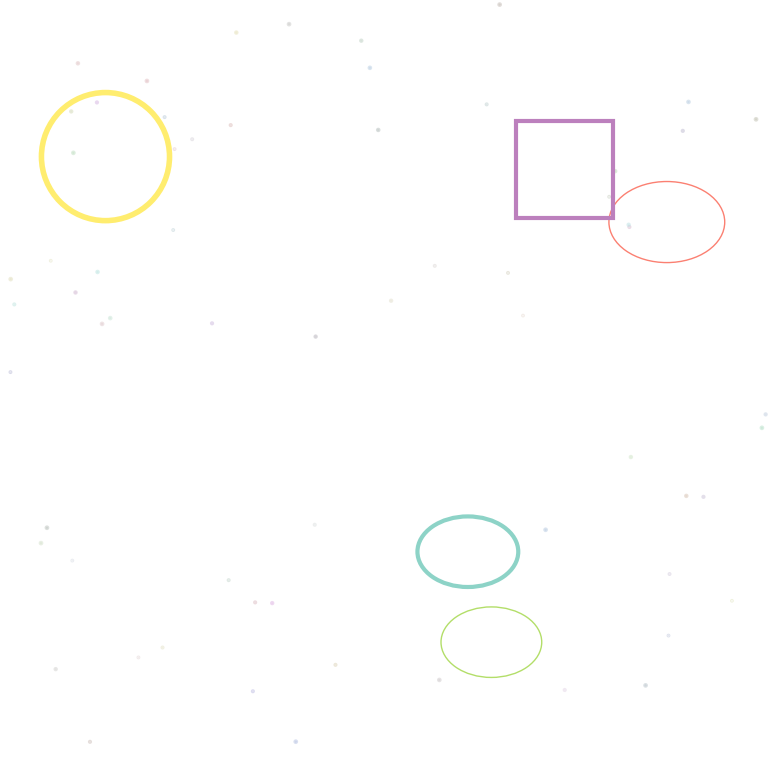[{"shape": "oval", "thickness": 1.5, "radius": 0.33, "center": [0.608, 0.283]}, {"shape": "oval", "thickness": 0.5, "radius": 0.38, "center": [0.866, 0.712]}, {"shape": "oval", "thickness": 0.5, "radius": 0.33, "center": [0.638, 0.166]}, {"shape": "square", "thickness": 1.5, "radius": 0.31, "center": [0.734, 0.78]}, {"shape": "circle", "thickness": 2, "radius": 0.42, "center": [0.137, 0.797]}]